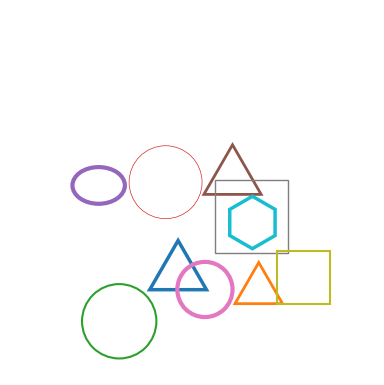[{"shape": "triangle", "thickness": 2.5, "radius": 0.43, "center": [0.463, 0.29]}, {"shape": "triangle", "thickness": 2, "radius": 0.36, "center": [0.672, 0.247]}, {"shape": "circle", "thickness": 1.5, "radius": 0.48, "center": [0.31, 0.165]}, {"shape": "circle", "thickness": 0.5, "radius": 0.47, "center": [0.43, 0.527]}, {"shape": "oval", "thickness": 3, "radius": 0.34, "center": [0.256, 0.518]}, {"shape": "triangle", "thickness": 2, "radius": 0.43, "center": [0.604, 0.538]}, {"shape": "circle", "thickness": 3, "radius": 0.36, "center": [0.532, 0.248]}, {"shape": "square", "thickness": 1, "radius": 0.48, "center": [0.653, 0.437]}, {"shape": "square", "thickness": 1.5, "radius": 0.34, "center": [0.788, 0.28]}, {"shape": "hexagon", "thickness": 2.5, "radius": 0.34, "center": [0.656, 0.422]}]